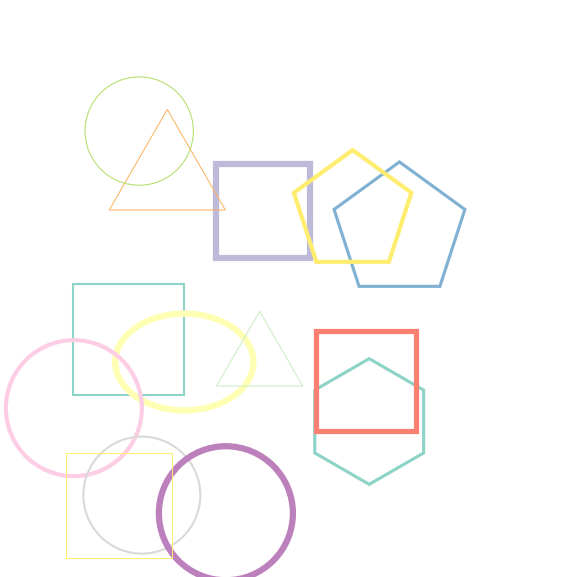[{"shape": "square", "thickness": 1, "radius": 0.48, "center": [0.222, 0.411]}, {"shape": "hexagon", "thickness": 1.5, "radius": 0.54, "center": [0.639, 0.269]}, {"shape": "oval", "thickness": 3, "radius": 0.6, "center": [0.319, 0.372]}, {"shape": "square", "thickness": 3, "radius": 0.41, "center": [0.455, 0.634]}, {"shape": "square", "thickness": 2.5, "radius": 0.44, "center": [0.634, 0.339]}, {"shape": "pentagon", "thickness": 1.5, "radius": 0.6, "center": [0.692, 0.6]}, {"shape": "triangle", "thickness": 0.5, "radius": 0.58, "center": [0.29, 0.694]}, {"shape": "circle", "thickness": 0.5, "radius": 0.47, "center": [0.241, 0.772]}, {"shape": "circle", "thickness": 2, "radius": 0.59, "center": [0.128, 0.292]}, {"shape": "circle", "thickness": 1, "radius": 0.51, "center": [0.246, 0.142]}, {"shape": "circle", "thickness": 3, "radius": 0.58, "center": [0.391, 0.11]}, {"shape": "triangle", "thickness": 0.5, "radius": 0.43, "center": [0.45, 0.374]}, {"shape": "pentagon", "thickness": 2, "radius": 0.53, "center": [0.611, 0.632]}, {"shape": "square", "thickness": 0.5, "radius": 0.46, "center": [0.207, 0.124]}]